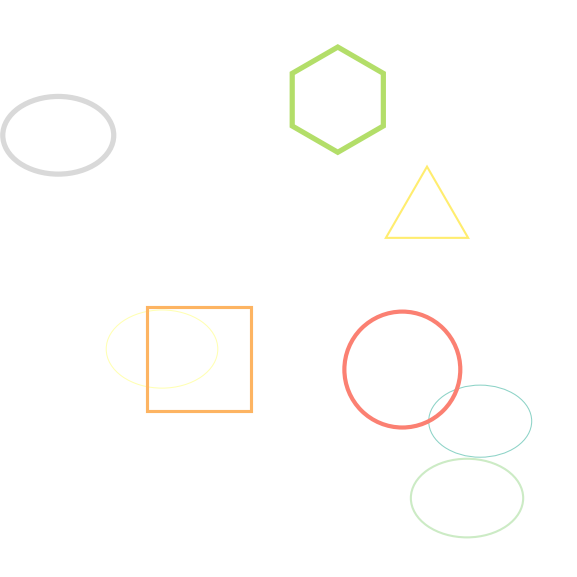[{"shape": "oval", "thickness": 0.5, "radius": 0.45, "center": [0.832, 0.27]}, {"shape": "oval", "thickness": 0.5, "radius": 0.48, "center": [0.281, 0.395]}, {"shape": "circle", "thickness": 2, "radius": 0.5, "center": [0.697, 0.359]}, {"shape": "square", "thickness": 1.5, "radius": 0.45, "center": [0.344, 0.377]}, {"shape": "hexagon", "thickness": 2.5, "radius": 0.46, "center": [0.585, 0.827]}, {"shape": "oval", "thickness": 2.5, "radius": 0.48, "center": [0.101, 0.765]}, {"shape": "oval", "thickness": 1, "radius": 0.49, "center": [0.809, 0.137]}, {"shape": "triangle", "thickness": 1, "radius": 0.41, "center": [0.739, 0.628]}]